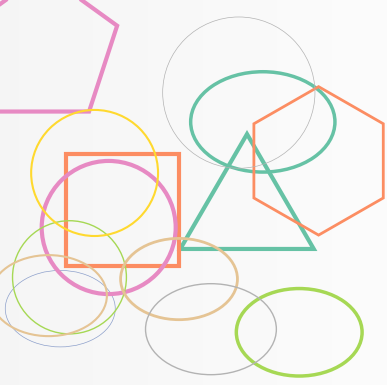[{"shape": "triangle", "thickness": 3, "radius": 0.99, "center": [0.637, 0.453]}, {"shape": "oval", "thickness": 2.5, "radius": 0.93, "center": [0.678, 0.683]}, {"shape": "square", "thickness": 3, "radius": 0.73, "center": [0.316, 0.455]}, {"shape": "hexagon", "thickness": 2, "radius": 0.96, "center": [0.822, 0.582]}, {"shape": "oval", "thickness": 0.5, "radius": 0.71, "center": [0.156, 0.198]}, {"shape": "pentagon", "thickness": 3, "radius": 1.0, "center": [0.113, 0.872]}, {"shape": "circle", "thickness": 3, "radius": 0.86, "center": [0.28, 0.409]}, {"shape": "circle", "thickness": 1, "radius": 0.73, "center": [0.179, 0.28]}, {"shape": "oval", "thickness": 2.5, "radius": 0.81, "center": [0.772, 0.137]}, {"shape": "circle", "thickness": 1.5, "radius": 0.82, "center": [0.244, 0.551]}, {"shape": "oval", "thickness": 2, "radius": 0.75, "center": [0.462, 0.275]}, {"shape": "oval", "thickness": 1.5, "radius": 0.75, "center": [0.126, 0.232]}, {"shape": "circle", "thickness": 0.5, "radius": 0.98, "center": [0.616, 0.759]}, {"shape": "oval", "thickness": 1, "radius": 0.84, "center": [0.544, 0.145]}]